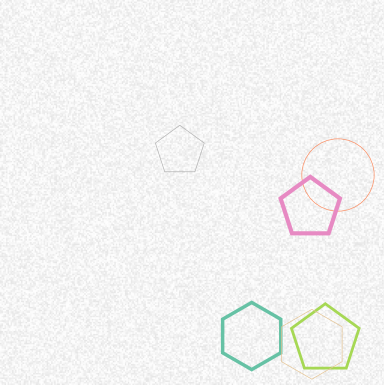[{"shape": "hexagon", "thickness": 2.5, "radius": 0.44, "center": [0.654, 0.127]}, {"shape": "circle", "thickness": 0.5, "radius": 0.47, "center": [0.878, 0.545]}, {"shape": "pentagon", "thickness": 3, "radius": 0.41, "center": [0.806, 0.46]}, {"shape": "pentagon", "thickness": 2, "radius": 0.46, "center": [0.845, 0.119]}, {"shape": "hexagon", "thickness": 0.5, "radius": 0.45, "center": [0.81, 0.106]}, {"shape": "pentagon", "thickness": 0.5, "radius": 0.33, "center": [0.467, 0.608]}]